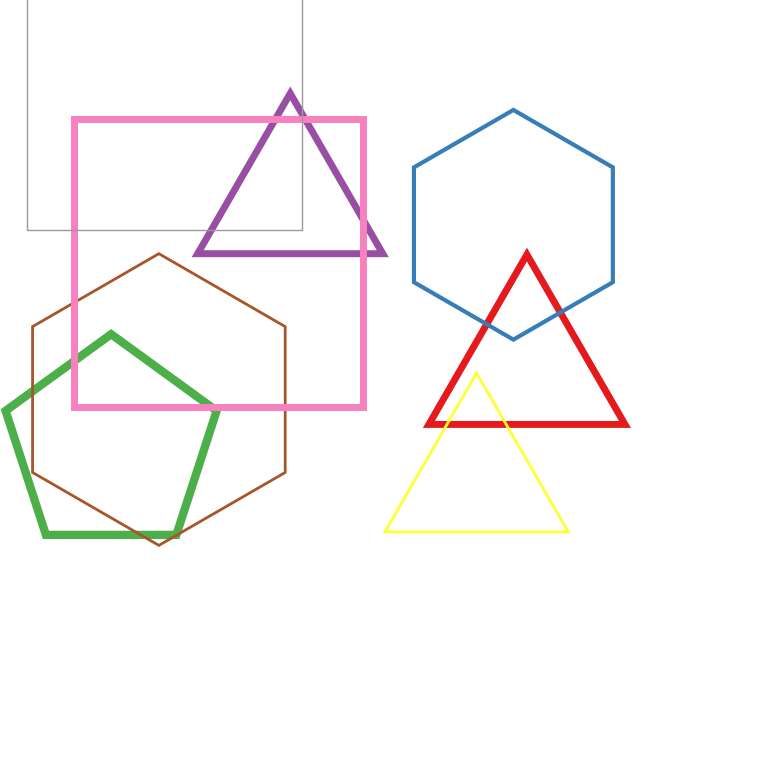[{"shape": "triangle", "thickness": 2.5, "radius": 0.74, "center": [0.684, 0.522]}, {"shape": "hexagon", "thickness": 1.5, "radius": 0.75, "center": [0.667, 0.708]}, {"shape": "pentagon", "thickness": 3, "radius": 0.72, "center": [0.144, 0.422]}, {"shape": "triangle", "thickness": 2.5, "radius": 0.69, "center": [0.377, 0.74]}, {"shape": "triangle", "thickness": 1, "radius": 0.69, "center": [0.619, 0.378]}, {"shape": "hexagon", "thickness": 1, "radius": 0.95, "center": [0.206, 0.481]}, {"shape": "square", "thickness": 2.5, "radius": 0.94, "center": [0.284, 0.659]}, {"shape": "square", "thickness": 0.5, "radius": 0.89, "center": [0.214, 0.879]}]